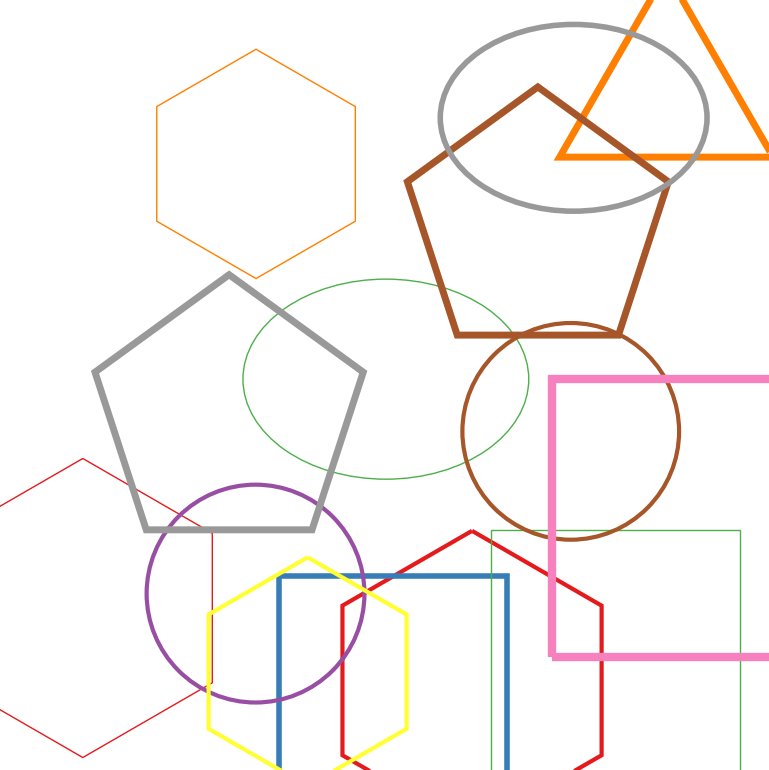[{"shape": "hexagon", "thickness": 0.5, "radius": 0.97, "center": [0.108, 0.21]}, {"shape": "hexagon", "thickness": 1.5, "radius": 0.97, "center": [0.613, 0.116]}, {"shape": "square", "thickness": 2, "radius": 0.74, "center": [0.511, 0.104]}, {"shape": "square", "thickness": 0.5, "radius": 0.81, "center": [0.8, 0.149]}, {"shape": "oval", "thickness": 0.5, "radius": 0.93, "center": [0.501, 0.508]}, {"shape": "circle", "thickness": 1.5, "radius": 0.71, "center": [0.332, 0.229]}, {"shape": "hexagon", "thickness": 0.5, "radius": 0.74, "center": [0.333, 0.787]}, {"shape": "triangle", "thickness": 2.5, "radius": 0.8, "center": [0.865, 0.876]}, {"shape": "hexagon", "thickness": 1.5, "radius": 0.74, "center": [0.4, 0.128]}, {"shape": "pentagon", "thickness": 2.5, "radius": 0.89, "center": [0.699, 0.709]}, {"shape": "circle", "thickness": 1.5, "radius": 0.7, "center": [0.741, 0.44]}, {"shape": "square", "thickness": 3, "radius": 0.9, "center": [0.898, 0.327]}, {"shape": "oval", "thickness": 2, "radius": 0.87, "center": [0.745, 0.847]}, {"shape": "pentagon", "thickness": 2.5, "radius": 0.92, "center": [0.298, 0.46]}]